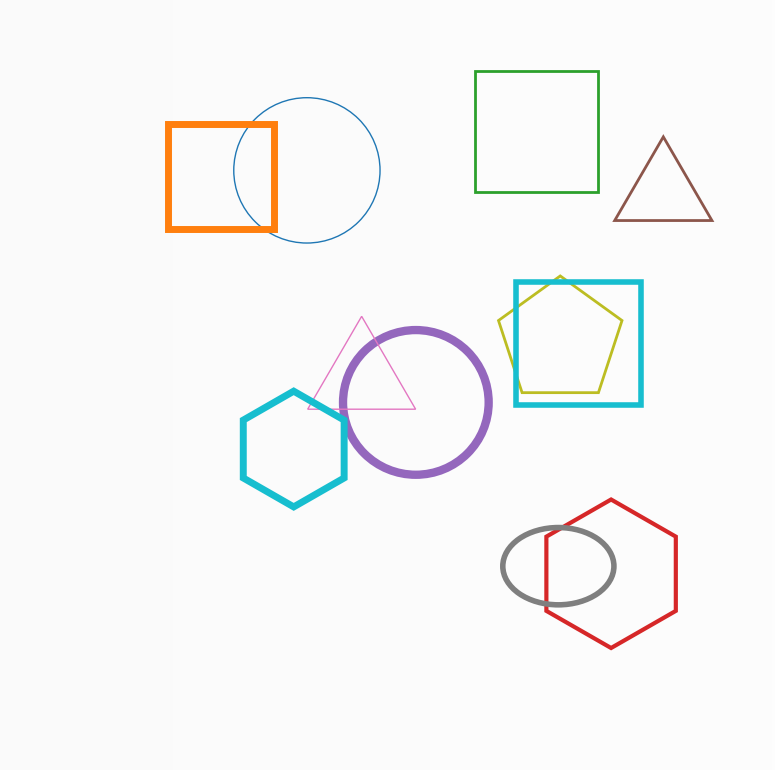[{"shape": "circle", "thickness": 0.5, "radius": 0.47, "center": [0.396, 0.779]}, {"shape": "square", "thickness": 2.5, "radius": 0.34, "center": [0.285, 0.771]}, {"shape": "square", "thickness": 1, "radius": 0.39, "center": [0.692, 0.83]}, {"shape": "hexagon", "thickness": 1.5, "radius": 0.48, "center": [0.789, 0.255]}, {"shape": "circle", "thickness": 3, "radius": 0.47, "center": [0.537, 0.477]}, {"shape": "triangle", "thickness": 1, "radius": 0.36, "center": [0.856, 0.75]}, {"shape": "triangle", "thickness": 0.5, "radius": 0.4, "center": [0.467, 0.509]}, {"shape": "oval", "thickness": 2, "radius": 0.36, "center": [0.72, 0.265]}, {"shape": "pentagon", "thickness": 1, "radius": 0.42, "center": [0.723, 0.558]}, {"shape": "hexagon", "thickness": 2.5, "radius": 0.38, "center": [0.379, 0.417]}, {"shape": "square", "thickness": 2, "radius": 0.4, "center": [0.746, 0.554]}]